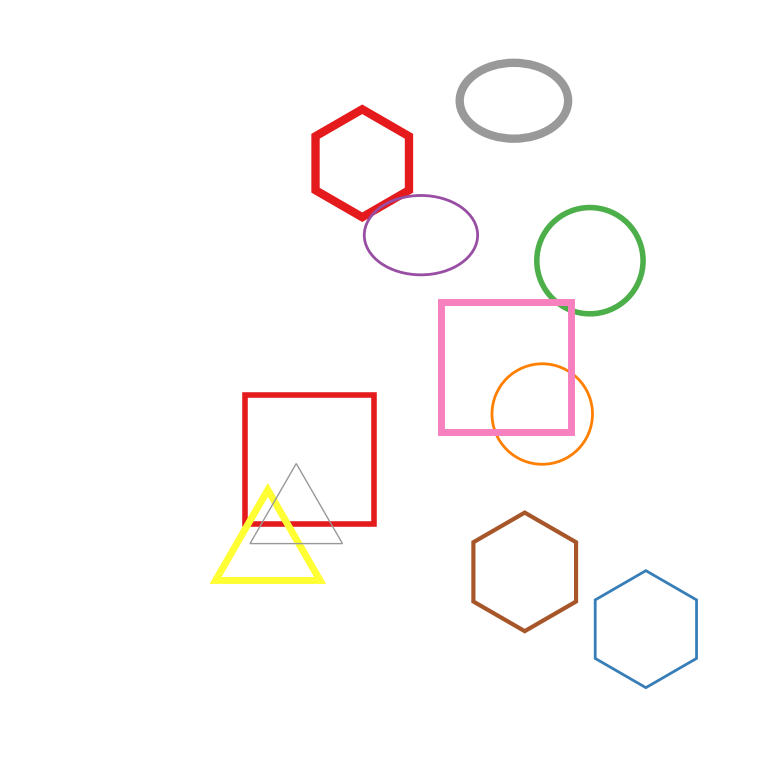[{"shape": "hexagon", "thickness": 3, "radius": 0.35, "center": [0.47, 0.788]}, {"shape": "square", "thickness": 2, "radius": 0.42, "center": [0.402, 0.403]}, {"shape": "hexagon", "thickness": 1, "radius": 0.38, "center": [0.839, 0.183]}, {"shape": "circle", "thickness": 2, "radius": 0.35, "center": [0.766, 0.661]}, {"shape": "oval", "thickness": 1, "radius": 0.37, "center": [0.547, 0.695]}, {"shape": "circle", "thickness": 1, "radius": 0.33, "center": [0.704, 0.462]}, {"shape": "triangle", "thickness": 2.5, "radius": 0.39, "center": [0.348, 0.285]}, {"shape": "hexagon", "thickness": 1.5, "radius": 0.38, "center": [0.681, 0.257]}, {"shape": "square", "thickness": 2.5, "radius": 0.42, "center": [0.657, 0.524]}, {"shape": "oval", "thickness": 3, "radius": 0.35, "center": [0.667, 0.869]}, {"shape": "triangle", "thickness": 0.5, "radius": 0.35, "center": [0.385, 0.329]}]